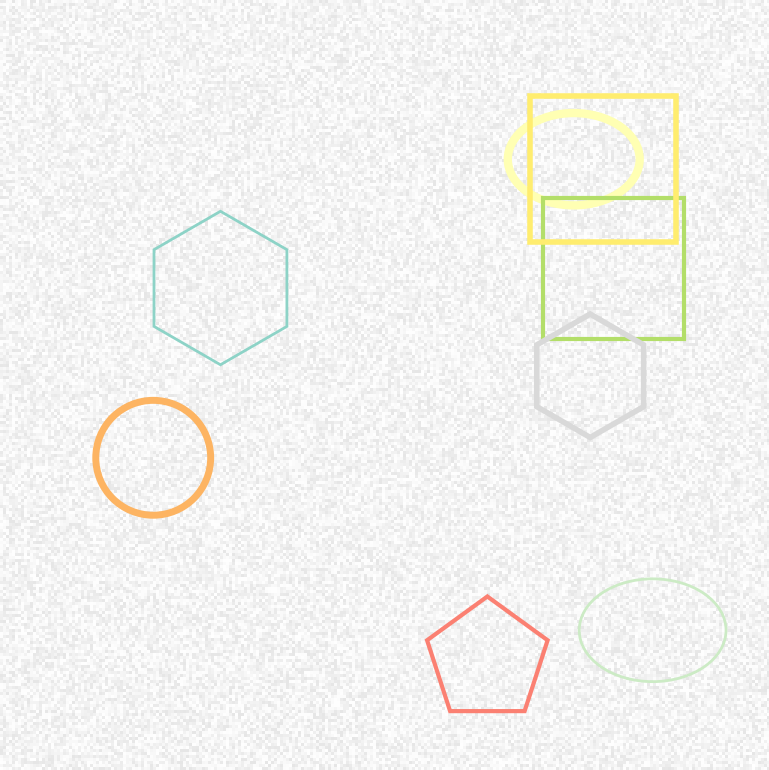[{"shape": "hexagon", "thickness": 1, "radius": 0.5, "center": [0.286, 0.626]}, {"shape": "oval", "thickness": 3, "radius": 0.43, "center": [0.745, 0.793]}, {"shape": "pentagon", "thickness": 1.5, "radius": 0.41, "center": [0.633, 0.143]}, {"shape": "circle", "thickness": 2.5, "radius": 0.37, "center": [0.199, 0.405]}, {"shape": "square", "thickness": 1.5, "radius": 0.46, "center": [0.797, 0.652]}, {"shape": "hexagon", "thickness": 2, "radius": 0.4, "center": [0.767, 0.512]}, {"shape": "oval", "thickness": 1, "radius": 0.48, "center": [0.848, 0.182]}, {"shape": "square", "thickness": 2, "radius": 0.48, "center": [0.783, 0.78]}]